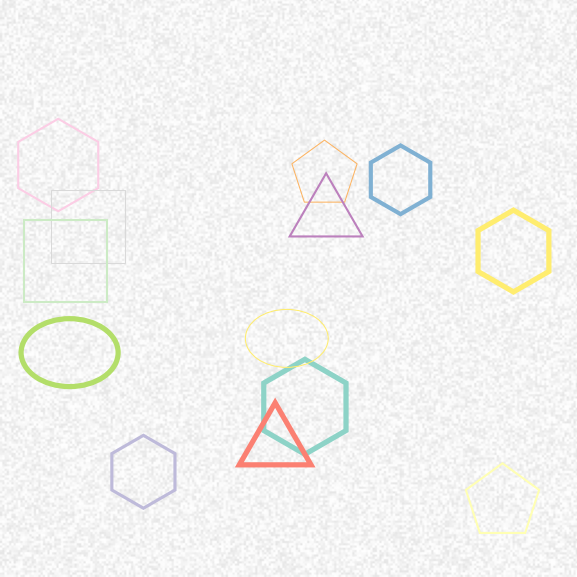[{"shape": "hexagon", "thickness": 2.5, "radius": 0.41, "center": [0.528, 0.295]}, {"shape": "pentagon", "thickness": 1, "radius": 0.33, "center": [0.87, 0.13]}, {"shape": "hexagon", "thickness": 1.5, "radius": 0.32, "center": [0.248, 0.182]}, {"shape": "triangle", "thickness": 2.5, "radius": 0.36, "center": [0.476, 0.23]}, {"shape": "hexagon", "thickness": 2, "radius": 0.3, "center": [0.694, 0.688]}, {"shape": "pentagon", "thickness": 0.5, "radius": 0.3, "center": [0.562, 0.697]}, {"shape": "oval", "thickness": 2.5, "radius": 0.42, "center": [0.121, 0.389]}, {"shape": "hexagon", "thickness": 1, "radius": 0.4, "center": [0.101, 0.713]}, {"shape": "square", "thickness": 0.5, "radius": 0.32, "center": [0.152, 0.607]}, {"shape": "triangle", "thickness": 1, "radius": 0.36, "center": [0.565, 0.626]}, {"shape": "square", "thickness": 1, "radius": 0.36, "center": [0.113, 0.547]}, {"shape": "hexagon", "thickness": 2.5, "radius": 0.35, "center": [0.889, 0.564]}, {"shape": "oval", "thickness": 0.5, "radius": 0.36, "center": [0.497, 0.413]}]